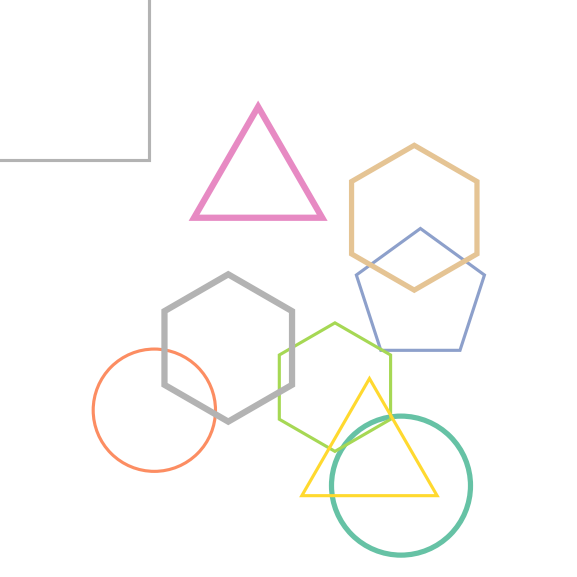[{"shape": "circle", "thickness": 2.5, "radius": 0.6, "center": [0.694, 0.158]}, {"shape": "circle", "thickness": 1.5, "radius": 0.53, "center": [0.267, 0.289]}, {"shape": "pentagon", "thickness": 1.5, "radius": 0.58, "center": [0.728, 0.487]}, {"shape": "triangle", "thickness": 3, "radius": 0.64, "center": [0.447, 0.686]}, {"shape": "hexagon", "thickness": 1.5, "radius": 0.56, "center": [0.58, 0.329]}, {"shape": "triangle", "thickness": 1.5, "radius": 0.68, "center": [0.64, 0.208]}, {"shape": "hexagon", "thickness": 2.5, "radius": 0.63, "center": [0.717, 0.622]}, {"shape": "hexagon", "thickness": 3, "radius": 0.64, "center": [0.395, 0.397]}, {"shape": "square", "thickness": 1.5, "radius": 0.75, "center": [0.109, 0.871]}]